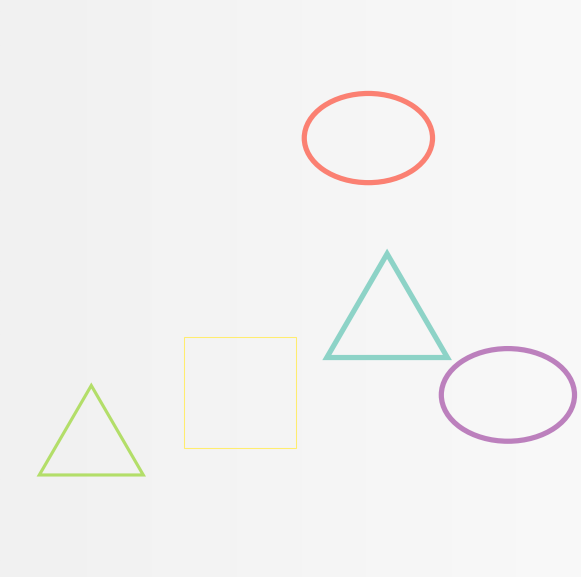[{"shape": "triangle", "thickness": 2.5, "radius": 0.6, "center": [0.666, 0.44]}, {"shape": "oval", "thickness": 2.5, "radius": 0.55, "center": [0.634, 0.76]}, {"shape": "triangle", "thickness": 1.5, "radius": 0.52, "center": [0.157, 0.228]}, {"shape": "oval", "thickness": 2.5, "radius": 0.57, "center": [0.874, 0.315]}, {"shape": "square", "thickness": 0.5, "radius": 0.48, "center": [0.413, 0.32]}]